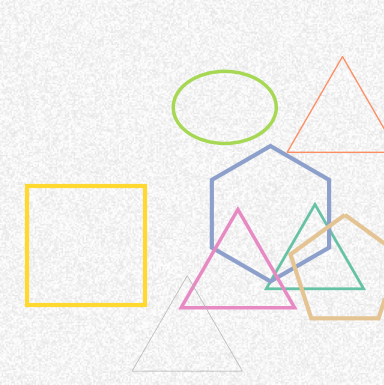[{"shape": "triangle", "thickness": 2, "radius": 0.73, "center": [0.818, 0.323]}, {"shape": "triangle", "thickness": 1, "radius": 0.83, "center": [0.89, 0.687]}, {"shape": "hexagon", "thickness": 3, "radius": 0.88, "center": [0.703, 0.445]}, {"shape": "triangle", "thickness": 2.5, "radius": 0.85, "center": [0.618, 0.286]}, {"shape": "oval", "thickness": 2.5, "radius": 0.67, "center": [0.584, 0.721]}, {"shape": "square", "thickness": 3, "radius": 0.77, "center": [0.224, 0.362]}, {"shape": "pentagon", "thickness": 3, "radius": 0.74, "center": [0.896, 0.293]}, {"shape": "triangle", "thickness": 0.5, "radius": 0.83, "center": [0.486, 0.119]}]